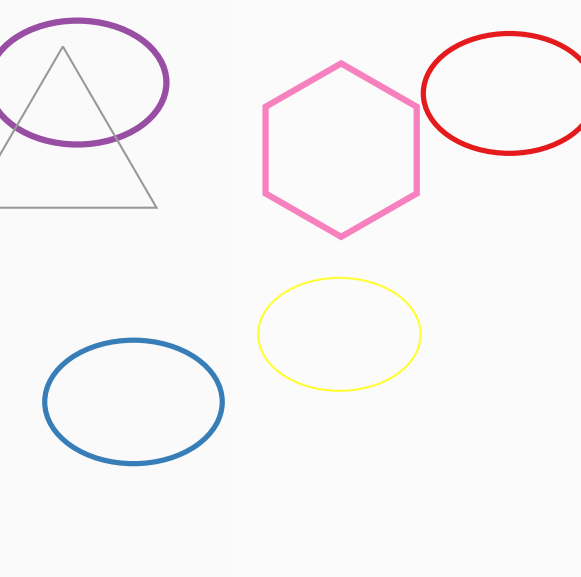[{"shape": "oval", "thickness": 2.5, "radius": 0.74, "center": [0.876, 0.837]}, {"shape": "oval", "thickness": 2.5, "radius": 0.76, "center": [0.23, 0.303]}, {"shape": "oval", "thickness": 3, "radius": 0.77, "center": [0.133, 0.856]}, {"shape": "oval", "thickness": 1, "radius": 0.7, "center": [0.584, 0.42]}, {"shape": "hexagon", "thickness": 3, "radius": 0.75, "center": [0.587, 0.739]}, {"shape": "triangle", "thickness": 1, "radius": 0.93, "center": [0.108, 0.733]}]